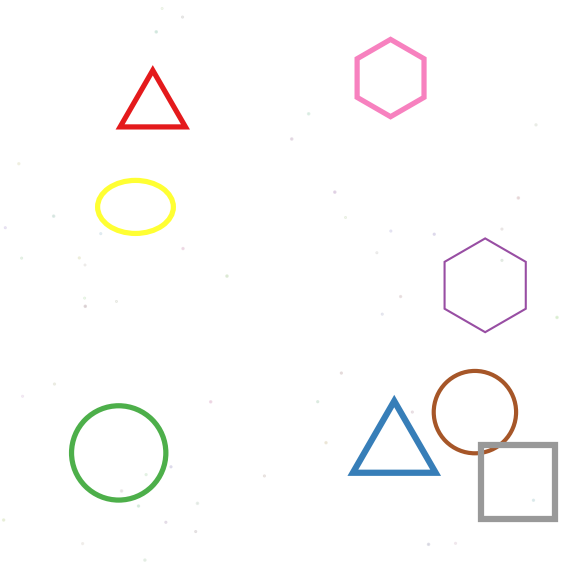[{"shape": "triangle", "thickness": 2.5, "radius": 0.33, "center": [0.265, 0.812]}, {"shape": "triangle", "thickness": 3, "radius": 0.41, "center": [0.683, 0.222]}, {"shape": "circle", "thickness": 2.5, "radius": 0.41, "center": [0.206, 0.215]}, {"shape": "hexagon", "thickness": 1, "radius": 0.41, "center": [0.84, 0.505]}, {"shape": "oval", "thickness": 2.5, "radius": 0.33, "center": [0.235, 0.641]}, {"shape": "circle", "thickness": 2, "radius": 0.36, "center": [0.822, 0.286]}, {"shape": "hexagon", "thickness": 2.5, "radius": 0.33, "center": [0.676, 0.864]}, {"shape": "square", "thickness": 3, "radius": 0.32, "center": [0.897, 0.165]}]